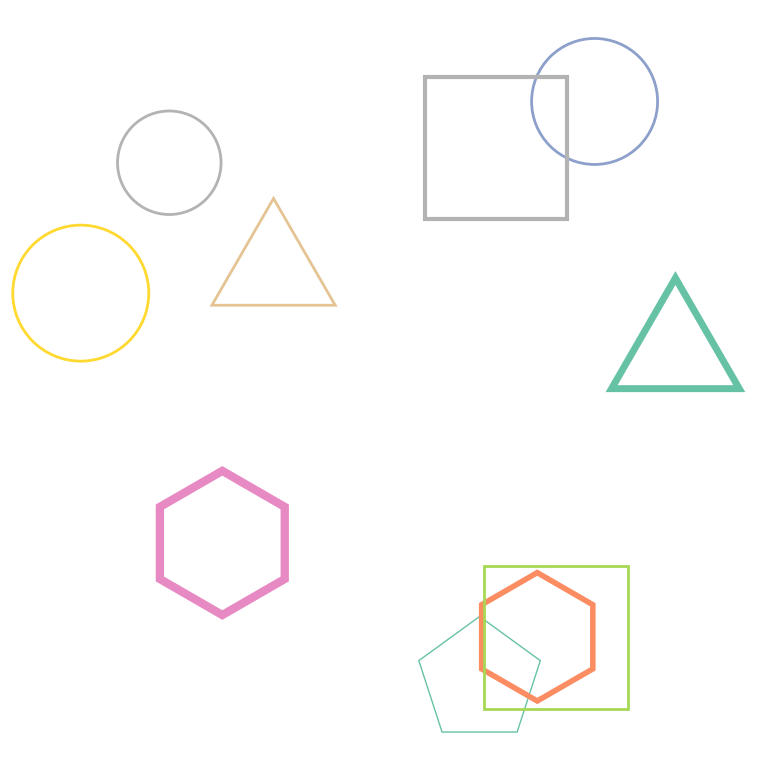[{"shape": "triangle", "thickness": 2.5, "radius": 0.48, "center": [0.877, 0.543]}, {"shape": "pentagon", "thickness": 0.5, "radius": 0.41, "center": [0.623, 0.116]}, {"shape": "hexagon", "thickness": 2, "radius": 0.42, "center": [0.698, 0.173]}, {"shape": "circle", "thickness": 1, "radius": 0.41, "center": [0.772, 0.868]}, {"shape": "hexagon", "thickness": 3, "radius": 0.47, "center": [0.289, 0.295]}, {"shape": "square", "thickness": 1, "radius": 0.47, "center": [0.722, 0.172]}, {"shape": "circle", "thickness": 1, "radius": 0.44, "center": [0.105, 0.619]}, {"shape": "triangle", "thickness": 1, "radius": 0.46, "center": [0.355, 0.65]}, {"shape": "circle", "thickness": 1, "radius": 0.34, "center": [0.22, 0.789]}, {"shape": "square", "thickness": 1.5, "radius": 0.46, "center": [0.645, 0.808]}]